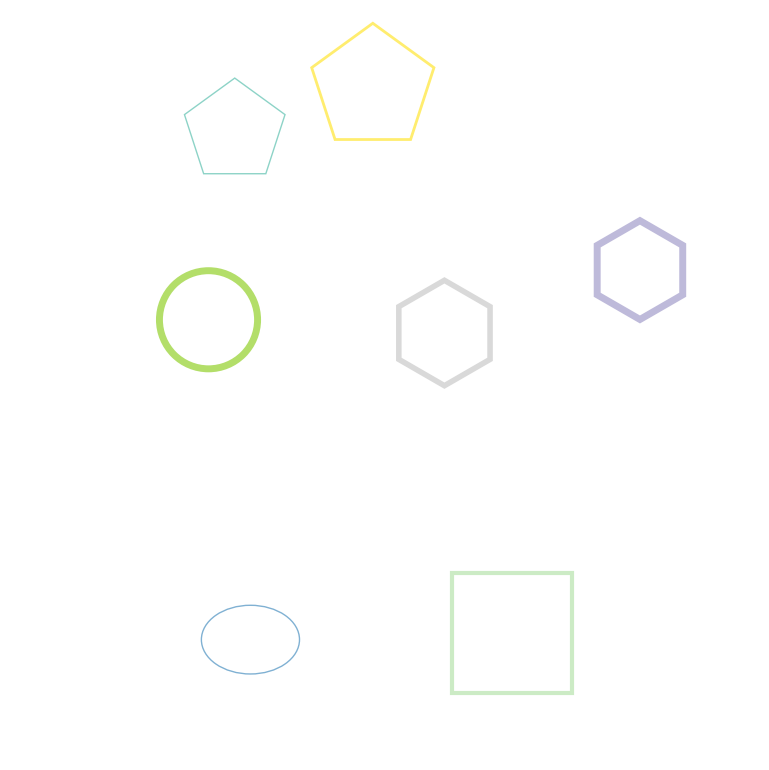[{"shape": "pentagon", "thickness": 0.5, "radius": 0.34, "center": [0.305, 0.83]}, {"shape": "hexagon", "thickness": 2.5, "radius": 0.32, "center": [0.831, 0.649]}, {"shape": "oval", "thickness": 0.5, "radius": 0.32, "center": [0.325, 0.169]}, {"shape": "circle", "thickness": 2.5, "radius": 0.32, "center": [0.271, 0.585]}, {"shape": "hexagon", "thickness": 2, "radius": 0.34, "center": [0.577, 0.568]}, {"shape": "square", "thickness": 1.5, "radius": 0.39, "center": [0.665, 0.178]}, {"shape": "pentagon", "thickness": 1, "radius": 0.42, "center": [0.484, 0.886]}]